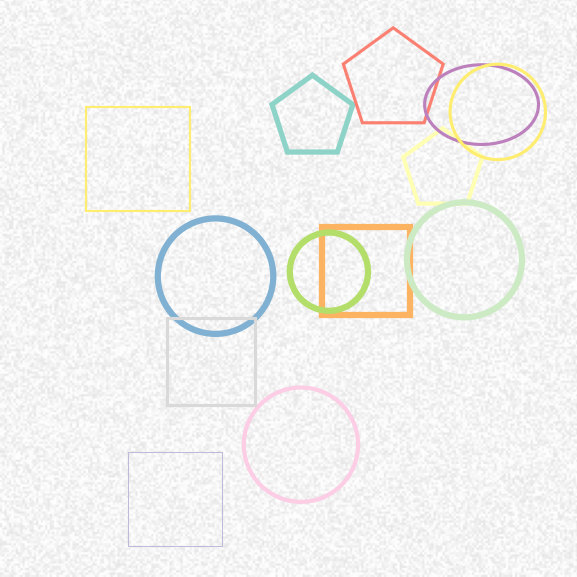[{"shape": "pentagon", "thickness": 2.5, "radius": 0.37, "center": [0.541, 0.795]}, {"shape": "pentagon", "thickness": 2, "radius": 0.36, "center": [0.767, 0.705]}, {"shape": "square", "thickness": 0.5, "radius": 0.41, "center": [0.304, 0.135]}, {"shape": "pentagon", "thickness": 1.5, "radius": 0.45, "center": [0.681, 0.86]}, {"shape": "circle", "thickness": 3, "radius": 0.5, "center": [0.373, 0.521]}, {"shape": "square", "thickness": 3, "radius": 0.38, "center": [0.634, 0.53]}, {"shape": "circle", "thickness": 3, "radius": 0.34, "center": [0.57, 0.529]}, {"shape": "circle", "thickness": 2, "radius": 0.49, "center": [0.521, 0.229]}, {"shape": "square", "thickness": 1.5, "radius": 0.38, "center": [0.366, 0.373]}, {"shape": "oval", "thickness": 1.5, "radius": 0.49, "center": [0.834, 0.818]}, {"shape": "circle", "thickness": 3, "radius": 0.5, "center": [0.804, 0.549]}, {"shape": "circle", "thickness": 1.5, "radius": 0.41, "center": [0.862, 0.805]}, {"shape": "square", "thickness": 1, "radius": 0.45, "center": [0.239, 0.723]}]